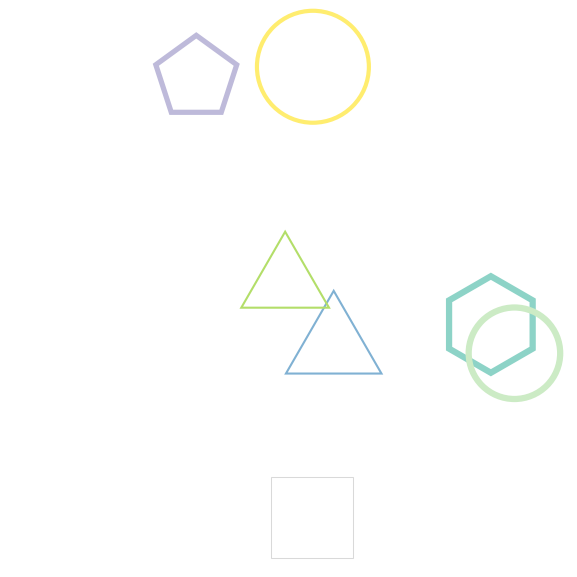[{"shape": "hexagon", "thickness": 3, "radius": 0.42, "center": [0.85, 0.437]}, {"shape": "pentagon", "thickness": 2.5, "radius": 0.37, "center": [0.34, 0.864]}, {"shape": "triangle", "thickness": 1, "radius": 0.48, "center": [0.578, 0.4]}, {"shape": "triangle", "thickness": 1, "radius": 0.44, "center": [0.494, 0.51]}, {"shape": "square", "thickness": 0.5, "radius": 0.35, "center": [0.54, 0.103]}, {"shape": "circle", "thickness": 3, "radius": 0.4, "center": [0.891, 0.387]}, {"shape": "circle", "thickness": 2, "radius": 0.48, "center": [0.542, 0.884]}]